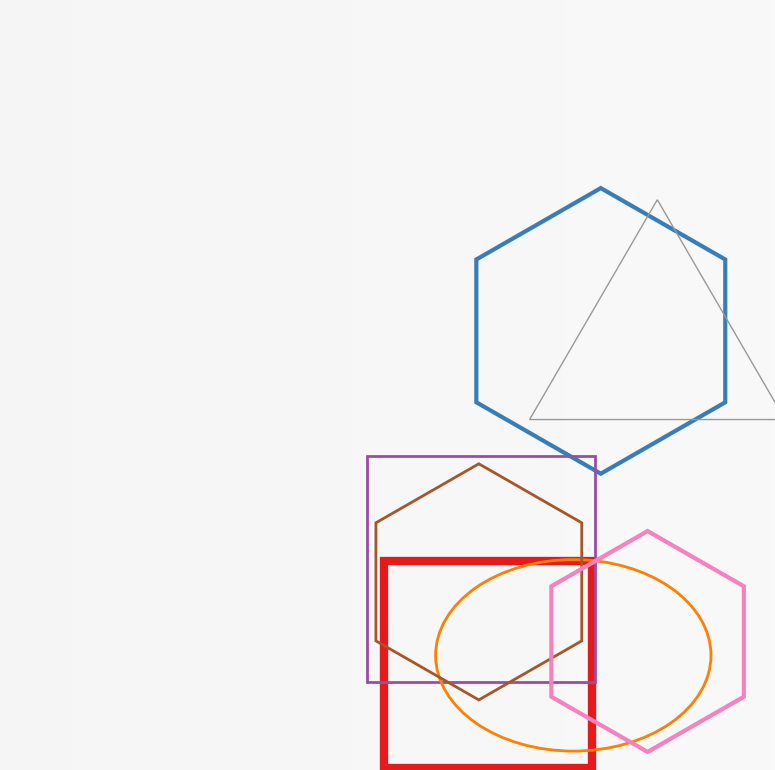[{"shape": "square", "thickness": 3, "radius": 0.67, "center": [0.63, 0.137]}, {"shape": "hexagon", "thickness": 1.5, "radius": 0.93, "center": [0.775, 0.57]}, {"shape": "square", "thickness": 1, "radius": 0.74, "center": [0.621, 0.261]}, {"shape": "oval", "thickness": 1, "radius": 0.89, "center": [0.74, 0.149]}, {"shape": "hexagon", "thickness": 1, "radius": 0.77, "center": [0.618, 0.244]}, {"shape": "hexagon", "thickness": 1.5, "radius": 0.72, "center": [0.836, 0.167]}, {"shape": "triangle", "thickness": 0.5, "radius": 0.95, "center": [0.848, 0.55]}]